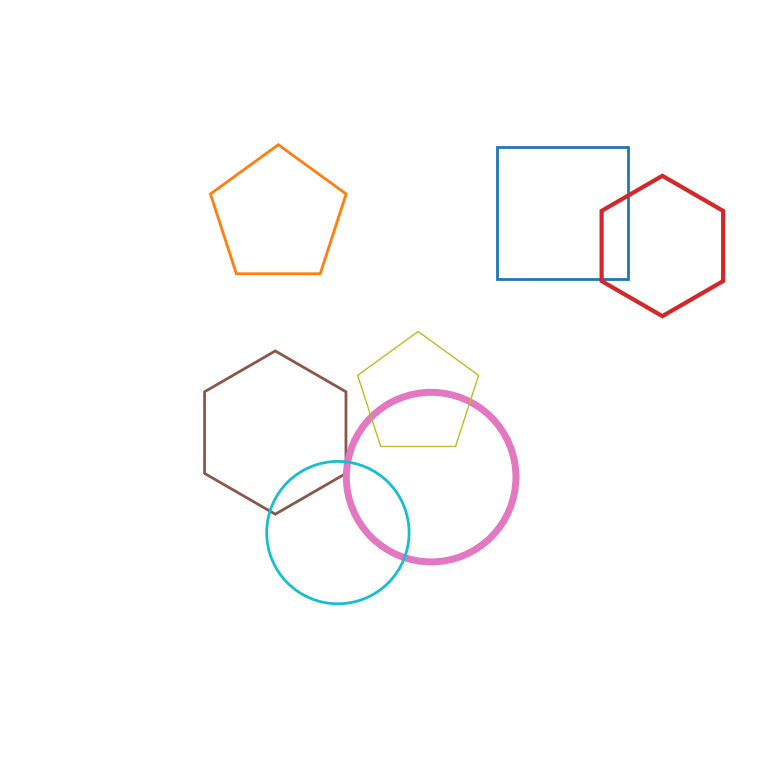[{"shape": "square", "thickness": 1, "radius": 0.43, "center": [0.73, 0.724]}, {"shape": "pentagon", "thickness": 1, "radius": 0.46, "center": [0.361, 0.719]}, {"shape": "hexagon", "thickness": 1.5, "radius": 0.46, "center": [0.86, 0.681]}, {"shape": "hexagon", "thickness": 1, "radius": 0.53, "center": [0.357, 0.438]}, {"shape": "circle", "thickness": 2.5, "radius": 0.55, "center": [0.56, 0.38]}, {"shape": "pentagon", "thickness": 0.5, "radius": 0.41, "center": [0.543, 0.487]}, {"shape": "circle", "thickness": 1, "radius": 0.46, "center": [0.439, 0.308]}]